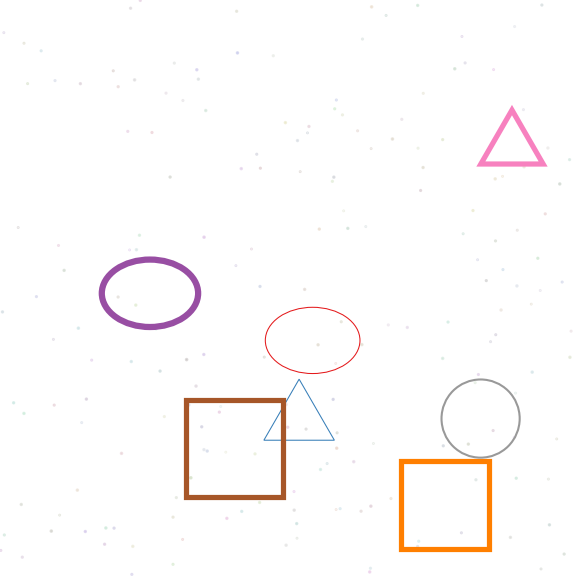[{"shape": "oval", "thickness": 0.5, "radius": 0.41, "center": [0.541, 0.41]}, {"shape": "triangle", "thickness": 0.5, "radius": 0.35, "center": [0.518, 0.272]}, {"shape": "oval", "thickness": 3, "radius": 0.42, "center": [0.26, 0.491]}, {"shape": "square", "thickness": 2.5, "radius": 0.38, "center": [0.771, 0.124]}, {"shape": "square", "thickness": 2.5, "radius": 0.42, "center": [0.407, 0.223]}, {"shape": "triangle", "thickness": 2.5, "radius": 0.31, "center": [0.887, 0.746]}, {"shape": "circle", "thickness": 1, "radius": 0.34, "center": [0.832, 0.274]}]